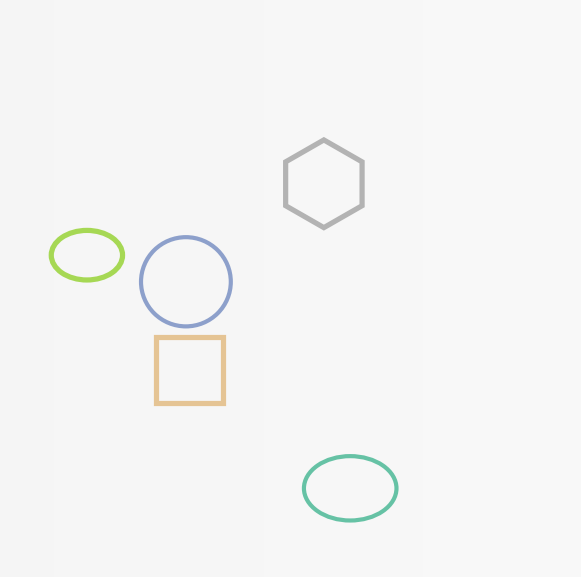[{"shape": "oval", "thickness": 2, "radius": 0.4, "center": [0.603, 0.154]}, {"shape": "circle", "thickness": 2, "radius": 0.39, "center": [0.32, 0.511]}, {"shape": "oval", "thickness": 2.5, "radius": 0.31, "center": [0.15, 0.557]}, {"shape": "square", "thickness": 2.5, "radius": 0.29, "center": [0.325, 0.358]}, {"shape": "hexagon", "thickness": 2.5, "radius": 0.38, "center": [0.557, 0.681]}]